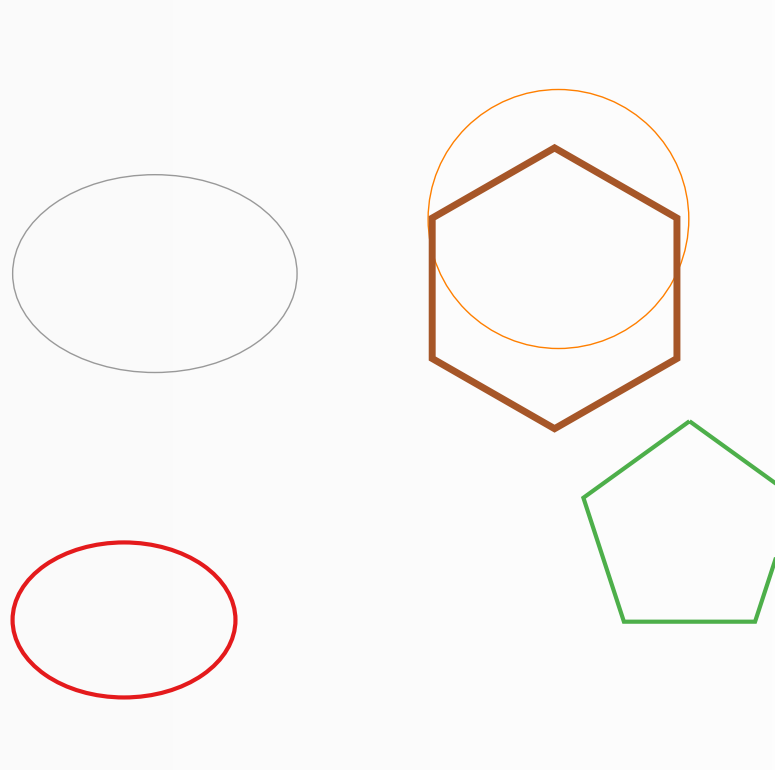[{"shape": "oval", "thickness": 1.5, "radius": 0.72, "center": [0.16, 0.195]}, {"shape": "pentagon", "thickness": 1.5, "radius": 0.72, "center": [0.89, 0.309]}, {"shape": "circle", "thickness": 0.5, "radius": 0.84, "center": [0.721, 0.716]}, {"shape": "hexagon", "thickness": 2.5, "radius": 0.91, "center": [0.716, 0.626]}, {"shape": "oval", "thickness": 0.5, "radius": 0.92, "center": [0.2, 0.645]}]